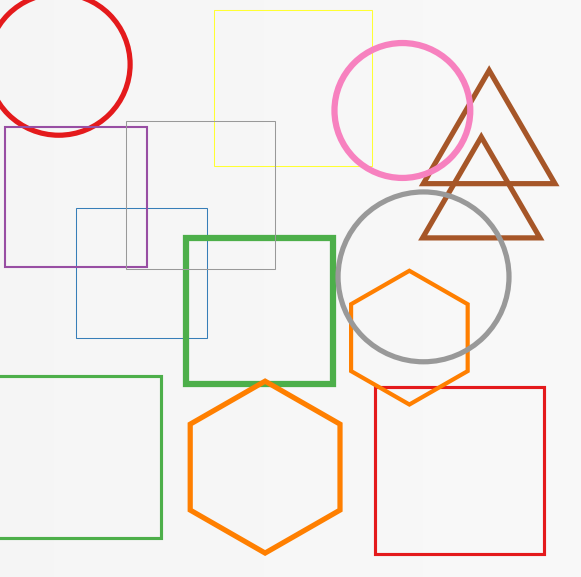[{"shape": "circle", "thickness": 2.5, "radius": 0.61, "center": [0.101, 0.888]}, {"shape": "square", "thickness": 1.5, "radius": 0.72, "center": [0.79, 0.185]}, {"shape": "square", "thickness": 0.5, "radius": 0.56, "center": [0.243, 0.527]}, {"shape": "square", "thickness": 1.5, "radius": 0.7, "center": [0.136, 0.208]}, {"shape": "square", "thickness": 3, "radius": 0.63, "center": [0.447, 0.46]}, {"shape": "square", "thickness": 1, "radius": 0.61, "center": [0.131, 0.658]}, {"shape": "hexagon", "thickness": 2, "radius": 0.58, "center": [0.704, 0.414]}, {"shape": "hexagon", "thickness": 2.5, "radius": 0.74, "center": [0.456, 0.19]}, {"shape": "square", "thickness": 0.5, "radius": 0.68, "center": [0.504, 0.847]}, {"shape": "triangle", "thickness": 2.5, "radius": 0.65, "center": [0.842, 0.746]}, {"shape": "triangle", "thickness": 2.5, "radius": 0.58, "center": [0.828, 0.645]}, {"shape": "circle", "thickness": 3, "radius": 0.58, "center": [0.692, 0.808]}, {"shape": "square", "thickness": 0.5, "radius": 0.64, "center": [0.345, 0.662]}, {"shape": "circle", "thickness": 2.5, "radius": 0.74, "center": [0.729, 0.52]}]